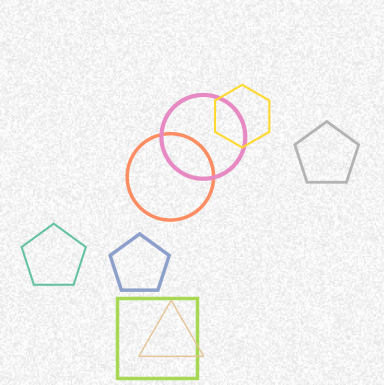[{"shape": "pentagon", "thickness": 1.5, "radius": 0.44, "center": [0.14, 0.331]}, {"shape": "circle", "thickness": 2.5, "radius": 0.56, "center": [0.443, 0.541]}, {"shape": "pentagon", "thickness": 2.5, "radius": 0.4, "center": [0.363, 0.312]}, {"shape": "circle", "thickness": 3, "radius": 0.54, "center": [0.528, 0.645]}, {"shape": "square", "thickness": 2.5, "radius": 0.52, "center": [0.408, 0.123]}, {"shape": "hexagon", "thickness": 1.5, "radius": 0.41, "center": [0.629, 0.698]}, {"shape": "triangle", "thickness": 1, "radius": 0.49, "center": [0.445, 0.123]}, {"shape": "pentagon", "thickness": 2, "radius": 0.44, "center": [0.849, 0.597]}]